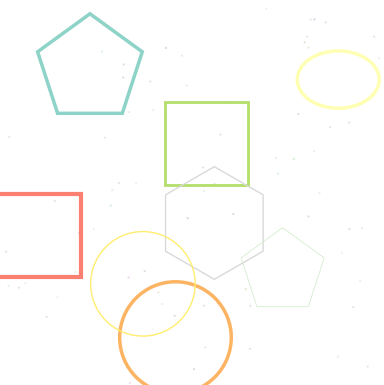[{"shape": "pentagon", "thickness": 2.5, "radius": 0.71, "center": [0.234, 0.821]}, {"shape": "oval", "thickness": 2.5, "radius": 0.53, "center": [0.879, 0.793]}, {"shape": "square", "thickness": 3, "radius": 0.54, "center": [0.101, 0.388]}, {"shape": "circle", "thickness": 2.5, "radius": 0.72, "center": [0.456, 0.123]}, {"shape": "square", "thickness": 2, "radius": 0.53, "center": [0.537, 0.627]}, {"shape": "hexagon", "thickness": 1, "radius": 0.73, "center": [0.557, 0.421]}, {"shape": "pentagon", "thickness": 0.5, "radius": 0.57, "center": [0.734, 0.295]}, {"shape": "circle", "thickness": 1, "radius": 0.68, "center": [0.371, 0.263]}]